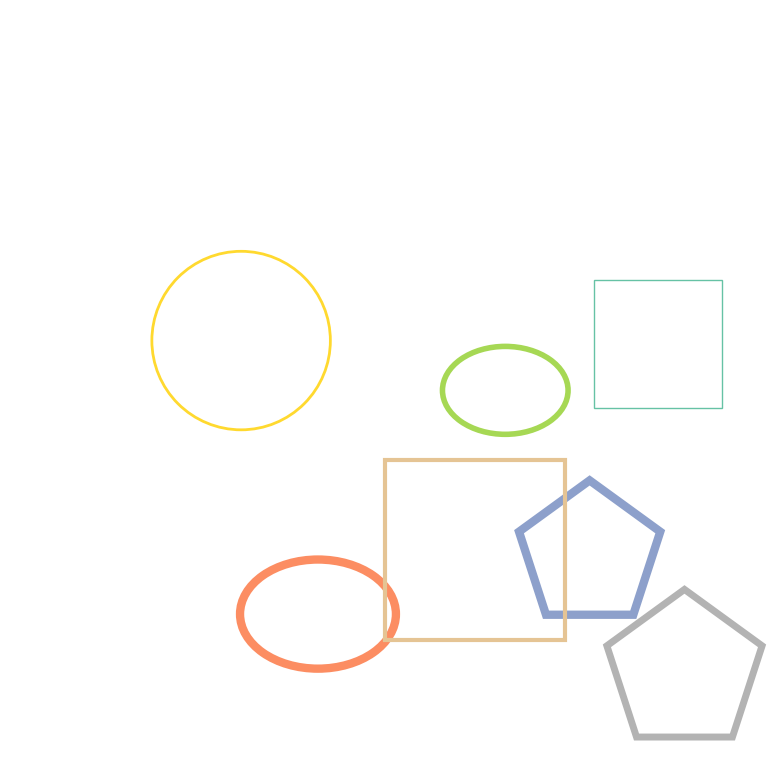[{"shape": "square", "thickness": 0.5, "radius": 0.41, "center": [0.854, 0.554]}, {"shape": "oval", "thickness": 3, "radius": 0.51, "center": [0.413, 0.202]}, {"shape": "pentagon", "thickness": 3, "radius": 0.48, "center": [0.766, 0.28]}, {"shape": "oval", "thickness": 2, "radius": 0.41, "center": [0.656, 0.493]}, {"shape": "circle", "thickness": 1, "radius": 0.58, "center": [0.313, 0.558]}, {"shape": "square", "thickness": 1.5, "radius": 0.58, "center": [0.617, 0.286]}, {"shape": "pentagon", "thickness": 2.5, "radius": 0.53, "center": [0.889, 0.129]}]